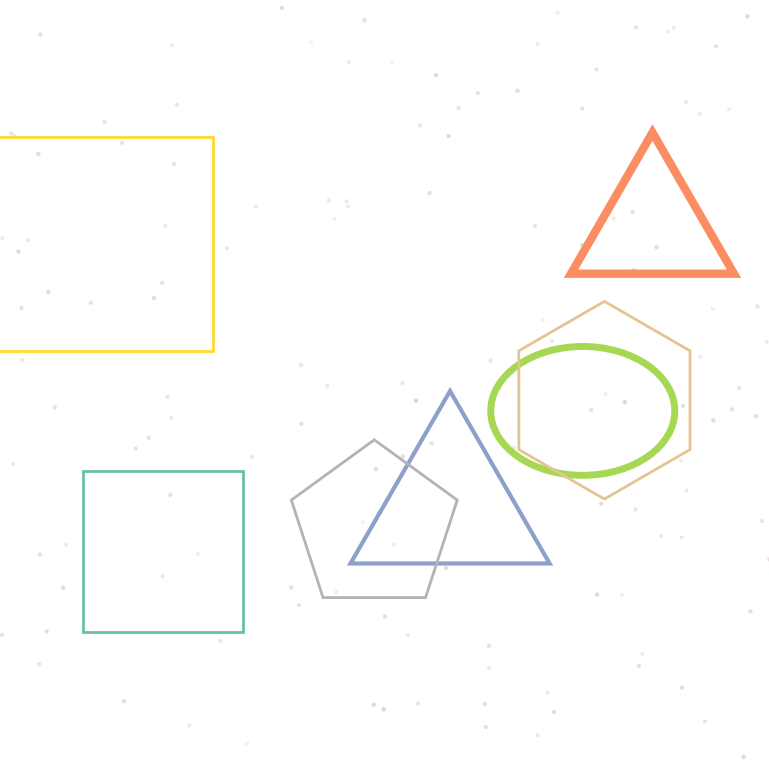[{"shape": "square", "thickness": 1, "radius": 0.52, "center": [0.212, 0.284]}, {"shape": "triangle", "thickness": 3, "radius": 0.61, "center": [0.847, 0.706]}, {"shape": "triangle", "thickness": 1.5, "radius": 0.75, "center": [0.584, 0.343]}, {"shape": "oval", "thickness": 2.5, "radius": 0.6, "center": [0.757, 0.466]}, {"shape": "square", "thickness": 1, "radius": 0.7, "center": [0.137, 0.683]}, {"shape": "hexagon", "thickness": 1, "radius": 0.64, "center": [0.785, 0.48]}, {"shape": "pentagon", "thickness": 1, "radius": 0.57, "center": [0.486, 0.316]}]